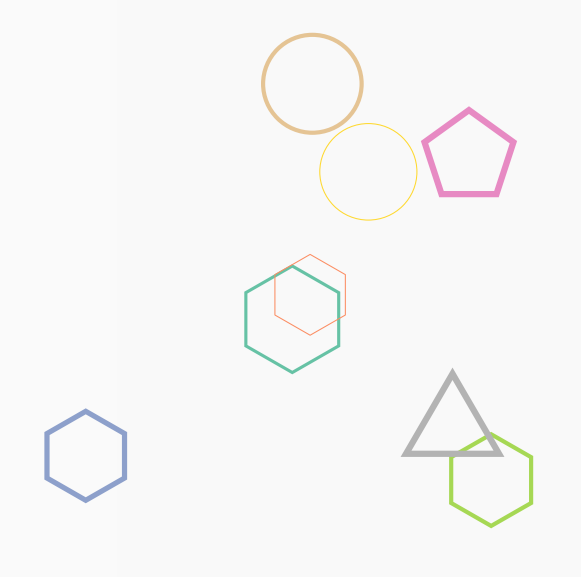[{"shape": "hexagon", "thickness": 1.5, "radius": 0.46, "center": [0.503, 0.446]}, {"shape": "hexagon", "thickness": 0.5, "radius": 0.35, "center": [0.534, 0.489]}, {"shape": "hexagon", "thickness": 2.5, "radius": 0.39, "center": [0.148, 0.21]}, {"shape": "pentagon", "thickness": 3, "radius": 0.4, "center": [0.807, 0.728]}, {"shape": "hexagon", "thickness": 2, "radius": 0.4, "center": [0.845, 0.168]}, {"shape": "circle", "thickness": 0.5, "radius": 0.42, "center": [0.634, 0.702]}, {"shape": "circle", "thickness": 2, "radius": 0.42, "center": [0.537, 0.854]}, {"shape": "triangle", "thickness": 3, "radius": 0.46, "center": [0.779, 0.26]}]